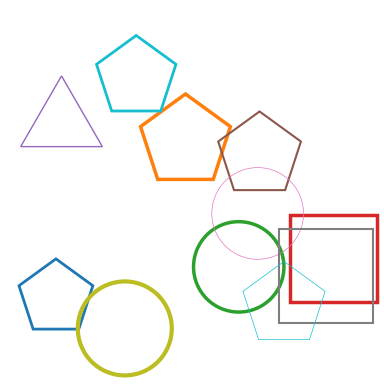[{"shape": "pentagon", "thickness": 2, "radius": 0.5, "center": [0.145, 0.227]}, {"shape": "pentagon", "thickness": 2.5, "radius": 0.61, "center": [0.482, 0.633]}, {"shape": "circle", "thickness": 2.5, "radius": 0.59, "center": [0.62, 0.307]}, {"shape": "square", "thickness": 2.5, "radius": 0.57, "center": [0.866, 0.329]}, {"shape": "triangle", "thickness": 1, "radius": 0.61, "center": [0.16, 0.68]}, {"shape": "pentagon", "thickness": 1.5, "radius": 0.56, "center": [0.674, 0.598]}, {"shape": "circle", "thickness": 0.5, "radius": 0.6, "center": [0.669, 0.446]}, {"shape": "square", "thickness": 1.5, "radius": 0.61, "center": [0.848, 0.282]}, {"shape": "circle", "thickness": 3, "radius": 0.61, "center": [0.324, 0.147]}, {"shape": "pentagon", "thickness": 0.5, "radius": 0.56, "center": [0.738, 0.209]}, {"shape": "pentagon", "thickness": 2, "radius": 0.54, "center": [0.354, 0.799]}]